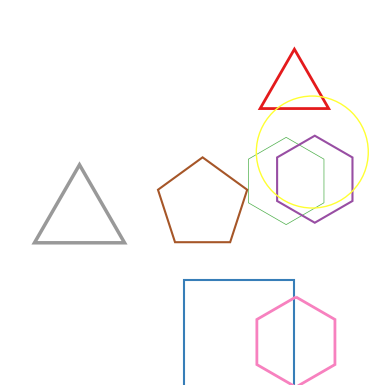[{"shape": "triangle", "thickness": 2, "radius": 0.51, "center": [0.765, 0.769]}, {"shape": "square", "thickness": 1.5, "radius": 0.71, "center": [0.621, 0.131]}, {"shape": "hexagon", "thickness": 0.5, "radius": 0.57, "center": [0.743, 0.53]}, {"shape": "hexagon", "thickness": 1.5, "radius": 0.57, "center": [0.818, 0.534]}, {"shape": "circle", "thickness": 1, "radius": 0.73, "center": [0.811, 0.605]}, {"shape": "pentagon", "thickness": 1.5, "radius": 0.61, "center": [0.526, 0.469]}, {"shape": "hexagon", "thickness": 2, "radius": 0.59, "center": [0.769, 0.112]}, {"shape": "triangle", "thickness": 2.5, "radius": 0.68, "center": [0.206, 0.437]}]